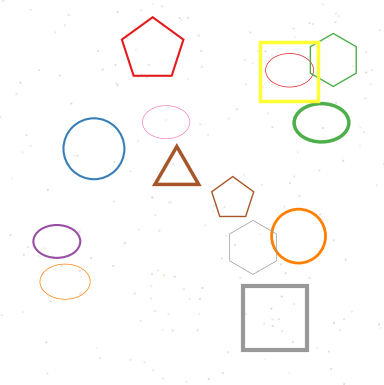[{"shape": "pentagon", "thickness": 1.5, "radius": 0.42, "center": [0.397, 0.871]}, {"shape": "oval", "thickness": 0.5, "radius": 0.31, "center": [0.752, 0.818]}, {"shape": "circle", "thickness": 1.5, "radius": 0.4, "center": [0.244, 0.614]}, {"shape": "hexagon", "thickness": 1, "radius": 0.34, "center": [0.866, 0.844]}, {"shape": "oval", "thickness": 2.5, "radius": 0.36, "center": [0.835, 0.681]}, {"shape": "oval", "thickness": 1.5, "radius": 0.3, "center": [0.148, 0.373]}, {"shape": "circle", "thickness": 2, "radius": 0.35, "center": [0.776, 0.387]}, {"shape": "oval", "thickness": 0.5, "radius": 0.33, "center": [0.169, 0.268]}, {"shape": "square", "thickness": 2.5, "radius": 0.38, "center": [0.751, 0.815]}, {"shape": "triangle", "thickness": 2.5, "radius": 0.33, "center": [0.459, 0.554]}, {"shape": "pentagon", "thickness": 1, "radius": 0.29, "center": [0.604, 0.484]}, {"shape": "oval", "thickness": 0.5, "radius": 0.31, "center": [0.431, 0.683]}, {"shape": "hexagon", "thickness": 0.5, "radius": 0.35, "center": [0.657, 0.357]}, {"shape": "square", "thickness": 3, "radius": 0.41, "center": [0.715, 0.175]}]